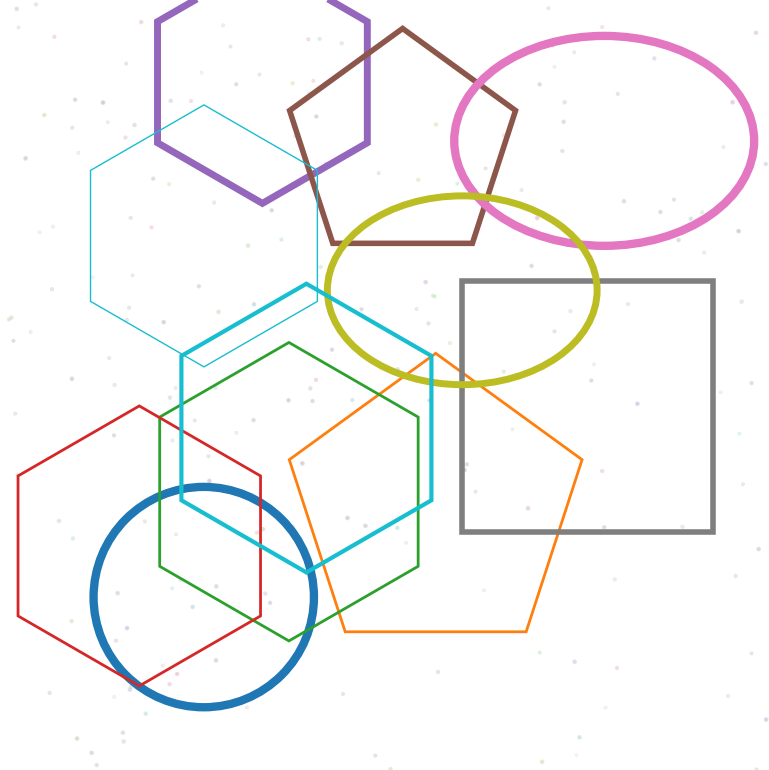[{"shape": "circle", "thickness": 3, "radius": 0.72, "center": [0.265, 0.225]}, {"shape": "pentagon", "thickness": 1, "radius": 1.0, "center": [0.566, 0.341]}, {"shape": "hexagon", "thickness": 1, "radius": 0.97, "center": [0.375, 0.361]}, {"shape": "hexagon", "thickness": 1, "radius": 0.91, "center": [0.181, 0.291]}, {"shape": "hexagon", "thickness": 2.5, "radius": 0.79, "center": [0.341, 0.893]}, {"shape": "pentagon", "thickness": 2, "radius": 0.77, "center": [0.523, 0.809]}, {"shape": "oval", "thickness": 3, "radius": 0.97, "center": [0.785, 0.817]}, {"shape": "square", "thickness": 2, "radius": 0.81, "center": [0.763, 0.472]}, {"shape": "oval", "thickness": 2.5, "radius": 0.88, "center": [0.6, 0.623]}, {"shape": "hexagon", "thickness": 1.5, "radius": 0.94, "center": [0.398, 0.444]}, {"shape": "hexagon", "thickness": 0.5, "radius": 0.85, "center": [0.265, 0.694]}]